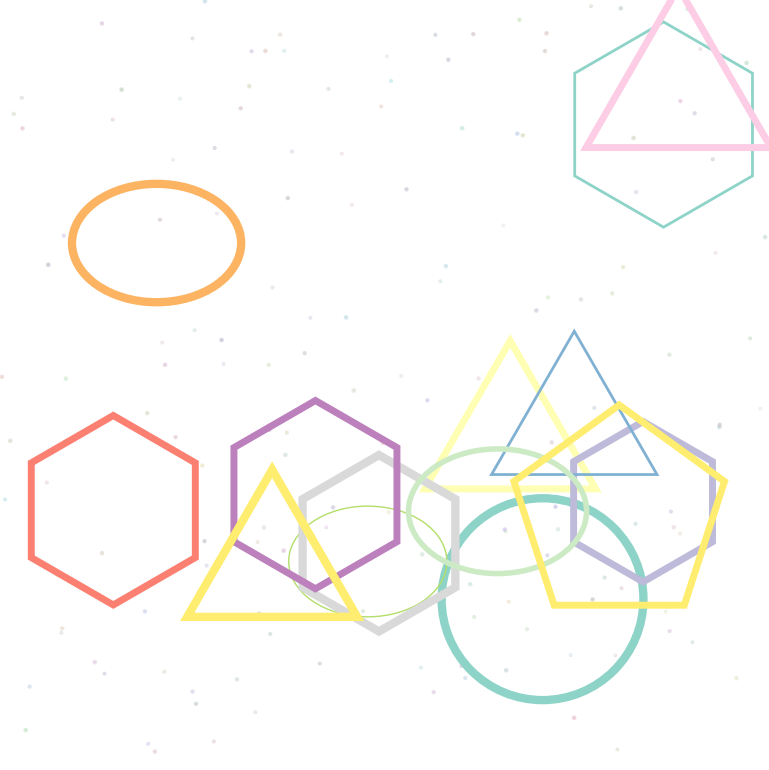[{"shape": "circle", "thickness": 3, "radius": 0.66, "center": [0.705, 0.222]}, {"shape": "hexagon", "thickness": 1, "radius": 0.67, "center": [0.862, 0.838]}, {"shape": "triangle", "thickness": 2.5, "radius": 0.64, "center": [0.663, 0.429]}, {"shape": "hexagon", "thickness": 2.5, "radius": 0.52, "center": [0.835, 0.348]}, {"shape": "hexagon", "thickness": 2.5, "radius": 0.61, "center": [0.147, 0.337]}, {"shape": "triangle", "thickness": 1, "radius": 0.62, "center": [0.746, 0.446]}, {"shape": "oval", "thickness": 3, "radius": 0.55, "center": [0.203, 0.684]}, {"shape": "oval", "thickness": 0.5, "radius": 0.51, "center": [0.478, 0.271]}, {"shape": "triangle", "thickness": 2.5, "radius": 0.69, "center": [0.881, 0.878]}, {"shape": "hexagon", "thickness": 3, "radius": 0.57, "center": [0.492, 0.294]}, {"shape": "hexagon", "thickness": 2.5, "radius": 0.61, "center": [0.41, 0.358]}, {"shape": "oval", "thickness": 2, "radius": 0.58, "center": [0.646, 0.336]}, {"shape": "pentagon", "thickness": 2.5, "radius": 0.72, "center": [0.804, 0.33]}, {"shape": "triangle", "thickness": 3, "radius": 0.64, "center": [0.353, 0.263]}]